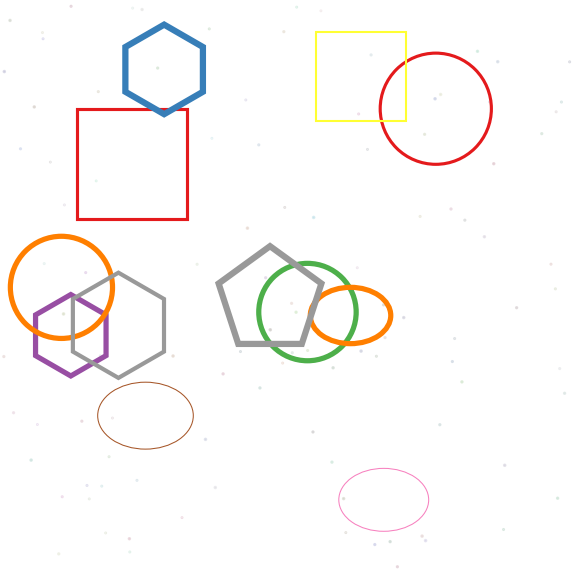[{"shape": "circle", "thickness": 1.5, "radius": 0.48, "center": [0.755, 0.811]}, {"shape": "square", "thickness": 1.5, "radius": 0.48, "center": [0.229, 0.715]}, {"shape": "hexagon", "thickness": 3, "radius": 0.39, "center": [0.284, 0.879]}, {"shape": "circle", "thickness": 2.5, "radius": 0.42, "center": [0.532, 0.459]}, {"shape": "hexagon", "thickness": 2.5, "radius": 0.35, "center": [0.123, 0.419]}, {"shape": "oval", "thickness": 2.5, "radius": 0.35, "center": [0.607, 0.453]}, {"shape": "circle", "thickness": 2.5, "radius": 0.44, "center": [0.106, 0.502]}, {"shape": "square", "thickness": 1, "radius": 0.39, "center": [0.625, 0.867]}, {"shape": "oval", "thickness": 0.5, "radius": 0.41, "center": [0.252, 0.279]}, {"shape": "oval", "thickness": 0.5, "radius": 0.39, "center": [0.664, 0.134]}, {"shape": "hexagon", "thickness": 2, "radius": 0.46, "center": [0.205, 0.436]}, {"shape": "pentagon", "thickness": 3, "radius": 0.47, "center": [0.468, 0.479]}]